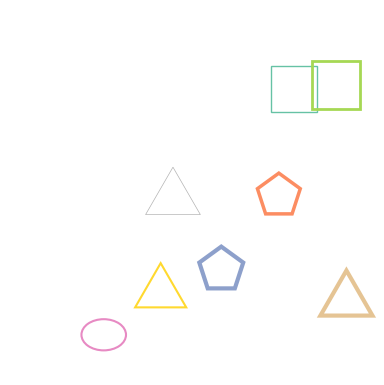[{"shape": "square", "thickness": 1, "radius": 0.3, "center": [0.763, 0.769]}, {"shape": "pentagon", "thickness": 2.5, "radius": 0.29, "center": [0.724, 0.492]}, {"shape": "pentagon", "thickness": 3, "radius": 0.3, "center": [0.575, 0.299]}, {"shape": "oval", "thickness": 1.5, "radius": 0.29, "center": [0.269, 0.13]}, {"shape": "square", "thickness": 2, "radius": 0.31, "center": [0.873, 0.78]}, {"shape": "triangle", "thickness": 1.5, "radius": 0.38, "center": [0.417, 0.24]}, {"shape": "triangle", "thickness": 3, "radius": 0.39, "center": [0.9, 0.219]}, {"shape": "triangle", "thickness": 0.5, "radius": 0.41, "center": [0.449, 0.484]}]